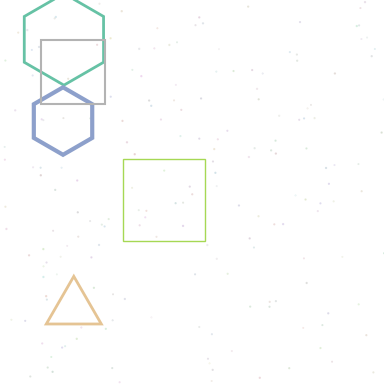[{"shape": "hexagon", "thickness": 2, "radius": 0.59, "center": [0.166, 0.898]}, {"shape": "hexagon", "thickness": 3, "radius": 0.44, "center": [0.164, 0.686]}, {"shape": "square", "thickness": 1, "radius": 0.53, "center": [0.427, 0.48]}, {"shape": "triangle", "thickness": 2, "radius": 0.41, "center": [0.192, 0.2]}, {"shape": "square", "thickness": 1.5, "radius": 0.41, "center": [0.189, 0.813]}]